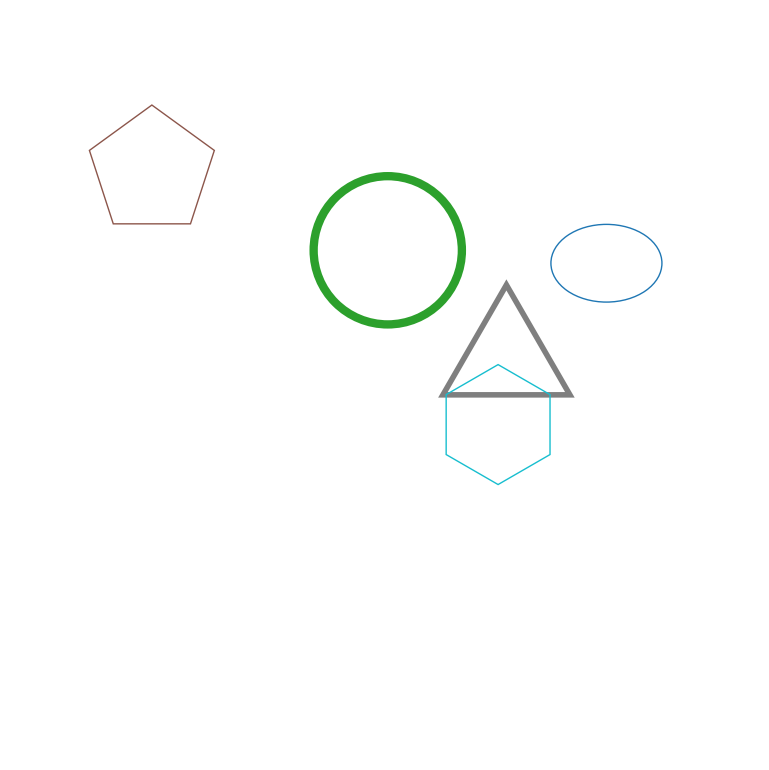[{"shape": "oval", "thickness": 0.5, "radius": 0.36, "center": [0.788, 0.658]}, {"shape": "circle", "thickness": 3, "radius": 0.48, "center": [0.504, 0.675]}, {"shape": "pentagon", "thickness": 0.5, "radius": 0.43, "center": [0.197, 0.778]}, {"shape": "triangle", "thickness": 2, "radius": 0.48, "center": [0.658, 0.535]}, {"shape": "hexagon", "thickness": 0.5, "radius": 0.39, "center": [0.647, 0.449]}]